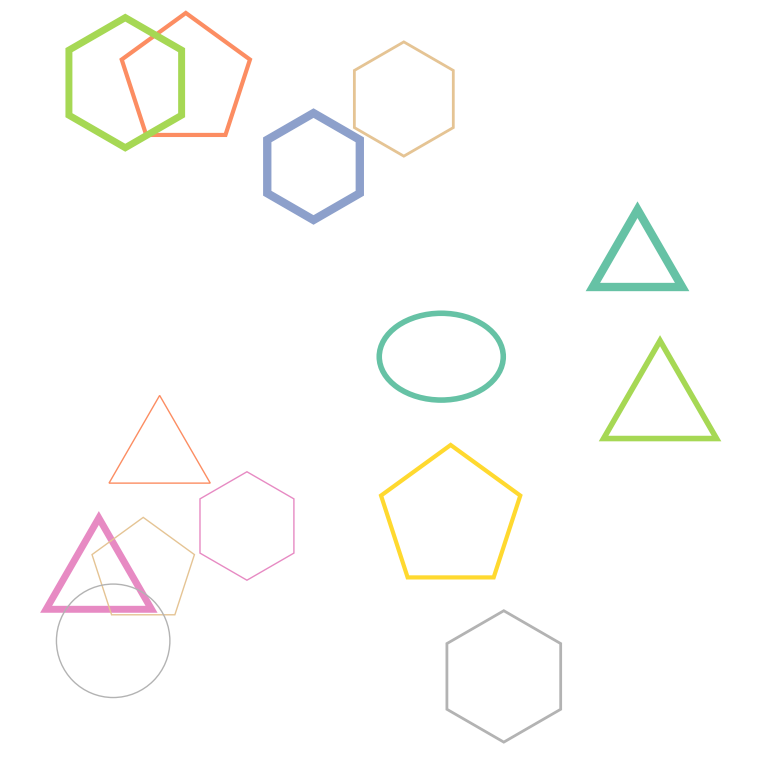[{"shape": "oval", "thickness": 2, "radius": 0.4, "center": [0.573, 0.537]}, {"shape": "triangle", "thickness": 3, "radius": 0.33, "center": [0.828, 0.661]}, {"shape": "pentagon", "thickness": 1.5, "radius": 0.44, "center": [0.241, 0.896]}, {"shape": "triangle", "thickness": 0.5, "radius": 0.38, "center": [0.207, 0.411]}, {"shape": "hexagon", "thickness": 3, "radius": 0.35, "center": [0.407, 0.784]}, {"shape": "triangle", "thickness": 2.5, "radius": 0.4, "center": [0.128, 0.248]}, {"shape": "hexagon", "thickness": 0.5, "radius": 0.35, "center": [0.321, 0.317]}, {"shape": "hexagon", "thickness": 2.5, "radius": 0.42, "center": [0.163, 0.893]}, {"shape": "triangle", "thickness": 2, "radius": 0.42, "center": [0.857, 0.473]}, {"shape": "pentagon", "thickness": 1.5, "radius": 0.48, "center": [0.585, 0.327]}, {"shape": "hexagon", "thickness": 1, "radius": 0.37, "center": [0.524, 0.871]}, {"shape": "pentagon", "thickness": 0.5, "radius": 0.35, "center": [0.186, 0.258]}, {"shape": "hexagon", "thickness": 1, "radius": 0.43, "center": [0.654, 0.122]}, {"shape": "circle", "thickness": 0.5, "radius": 0.37, "center": [0.147, 0.168]}]